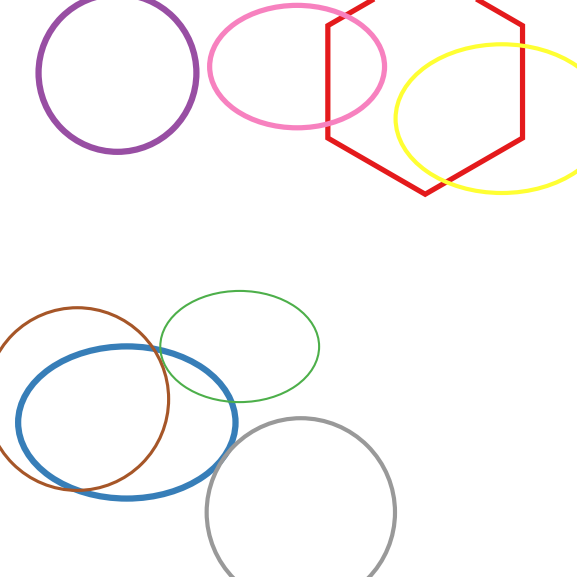[{"shape": "hexagon", "thickness": 2.5, "radius": 0.97, "center": [0.736, 0.857]}, {"shape": "oval", "thickness": 3, "radius": 0.94, "center": [0.22, 0.268]}, {"shape": "oval", "thickness": 1, "radius": 0.69, "center": [0.415, 0.399]}, {"shape": "circle", "thickness": 3, "radius": 0.68, "center": [0.203, 0.873]}, {"shape": "oval", "thickness": 2, "radius": 0.92, "center": [0.869, 0.794]}, {"shape": "circle", "thickness": 1.5, "radius": 0.79, "center": [0.134, 0.308]}, {"shape": "oval", "thickness": 2.5, "radius": 0.76, "center": [0.514, 0.884]}, {"shape": "circle", "thickness": 2, "radius": 0.82, "center": [0.521, 0.112]}]